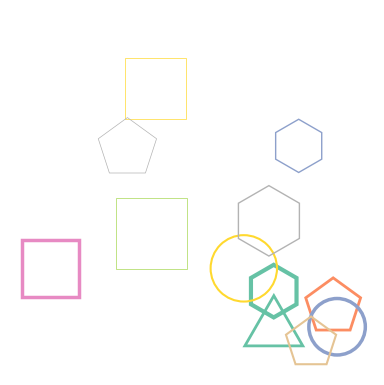[{"shape": "triangle", "thickness": 2, "radius": 0.43, "center": [0.711, 0.145]}, {"shape": "hexagon", "thickness": 3, "radius": 0.34, "center": [0.711, 0.244]}, {"shape": "pentagon", "thickness": 2, "radius": 0.37, "center": [0.865, 0.203]}, {"shape": "hexagon", "thickness": 1, "radius": 0.35, "center": [0.776, 0.621]}, {"shape": "circle", "thickness": 2.5, "radius": 0.37, "center": [0.876, 0.151]}, {"shape": "square", "thickness": 2.5, "radius": 0.37, "center": [0.13, 0.303]}, {"shape": "square", "thickness": 0.5, "radius": 0.46, "center": [0.394, 0.394]}, {"shape": "square", "thickness": 0.5, "radius": 0.4, "center": [0.405, 0.77]}, {"shape": "circle", "thickness": 1.5, "radius": 0.43, "center": [0.633, 0.303]}, {"shape": "pentagon", "thickness": 1.5, "radius": 0.34, "center": [0.808, 0.109]}, {"shape": "hexagon", "thickness": 1, "radius": 0.46, "center": [0.698, 0.426]}, {"shape": "pentagon", "thickness": 0.5, "radius": 0.4, "center": [0.331, 0.615]}]